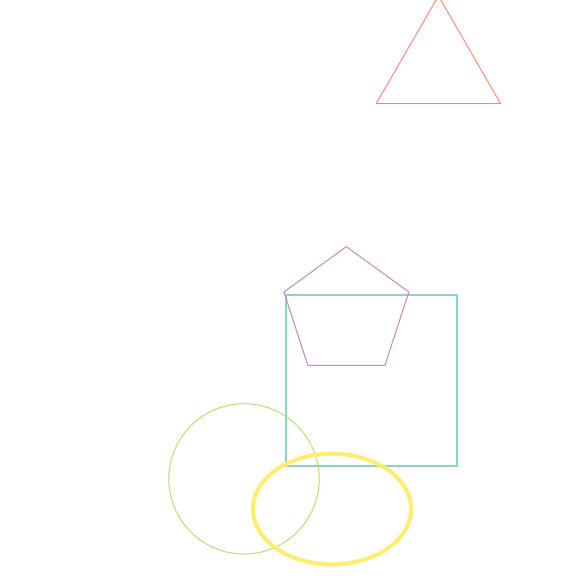[{"shape": "square", "thickness": 1, "radius": 0.74, "center": [0.643, 0.34]}, {"shape": "triangle", "thickness": 0.5, "radius": 0.62, "center": [0.759, 0.882]}, {"shape": "circle", "thickness": 0.5, "radius": 0.65, "center": [0.423, 0.17]}, {"shape": "pentagon", "thickness": 0.5, "radius": 0.57, "center": [0.6, 0.458]}, {"shape": "oval", "thickness": 2, "radius": 0.69, "center": [0.575, 0.118]}]